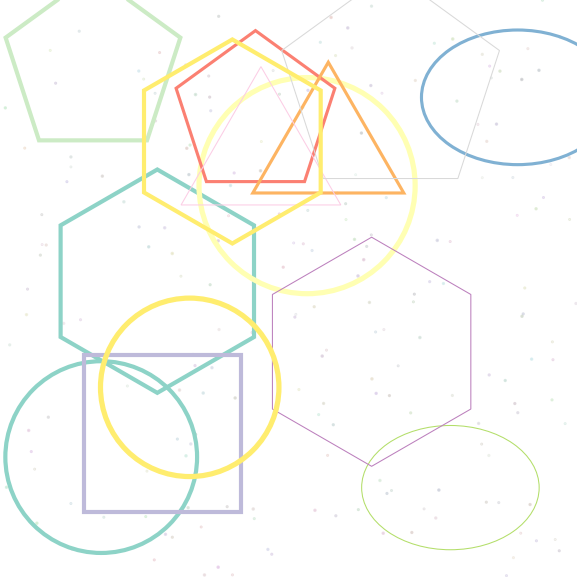[{"shape": "circle", "thickness": 2, "radius": 0.83, "center": [0.175, 0.208]}, {"shape": "hexagon", "thickness": 2, "radius": 0.97, "center": [0.272, 0.512]}, {"shape": "circle", "thickness": 2.5, "radius": 0.94, "center": [0.532, 0.678]}, {"shape": "square", "thickness": 2, "radius": 0.68, "center": [0.282, 0.248]}, {"shape": "pentagon", "thickness": 1.5, "radius": 0.72, "center": [0.442, 0.802]}, {"shape": "oval", "thickness": 1.5, "radius": 0.83, "center": [0.896, 0.831]}, {"shape": "triangle", "thickness": 1.5, "radius": 0.75, "center": [0.568, 0.74]}, {"shape": "oval", "thickness": 0.5, "radius": 0.77, "center": [0.78, 0.155]}, {"shape": "triangle", "thickness": 0.5, "radius": 0.8, "center": [0.452, 0.724]}, {"shape": "pentagon", "thickness": 0.5, "radius": 0.99, "center": [0.676, 0.85]}, {"shape": "hexagon", "thickness": 0.5, "radius": 0.99, "center": [0.644, 0.39]}, {"shape": "pentagon", "thickness": 2, "radius": 0.8, "center": [0.161, 0.885]}, {"shape": "circle", "thickness": 2.5, "radius": 0.77, "center": [0.328, 0.328]}, {"shape": "hexagon", "thickness": 2, "radius": 0.88, "center": [0.402, 0.754]}]